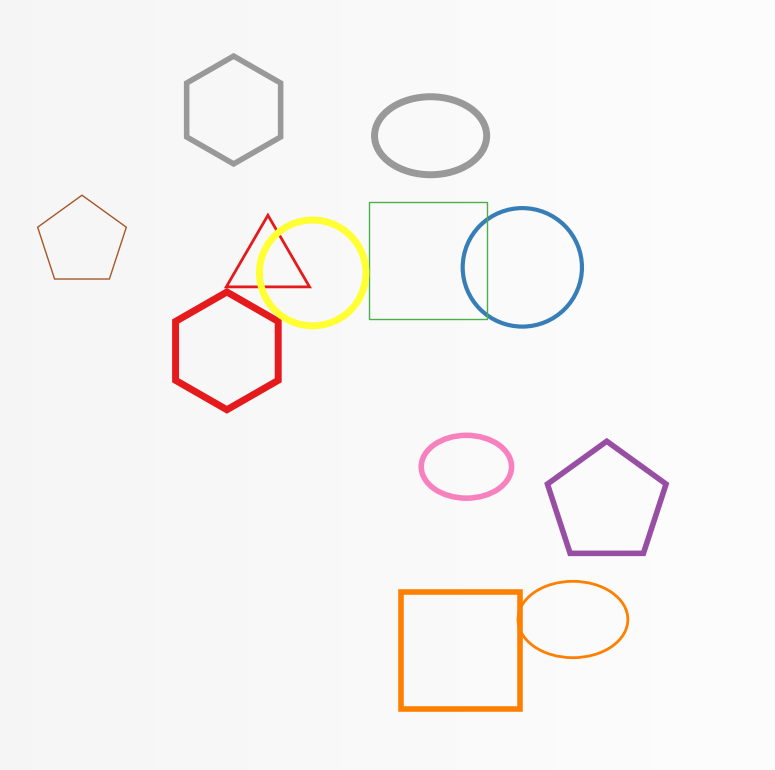[{"shape": "hexagon", "thickness": 2.5, "radius": 0.38, "center": [0.293, 0.544]}, {"shape": "triangle", "thickness": 1, "radius": 0.31, "center": [0.346, 0.658]}, {"shape": "circle", "thickness": 1.5, "radius": 0.38, "center": [0.674, 0.653]}, {"shape": "square", "thickness": 0.5, "radius": 0.38, "center": [0.552, 0.661]}, {"shape": "pentagon", "thickness": 2, "radius": 0.4, "center": [0.783, 0.346]}, {"shape": "square", "thickness": 2, "radius": 0.38, "center": [0.594, 0.155]}, {"shape": "oval", "thickness": 1, "radius": 0.35, "center": [0.739, 0.195]}, {"shape": "circle", "thickness": 2.5, "radius": 0.34, "center": [0.403, 0.646]}, {"shape": "pentagon", "thickness": 0.5, "radius": 0.3, "center": [0.106, 0.686]}, {"shape": "oval", "thickness": 2, "radius": 0.29, "center": [0.602, 0.394]}, {"shape": "oval", "thickness": 2.5, "radius": 0.36, "center": [0.556, 0.824]}, {"shape": "hexagon", "thickness": 2, "radius": 0.35, "center": [0.301, 0.857]}]